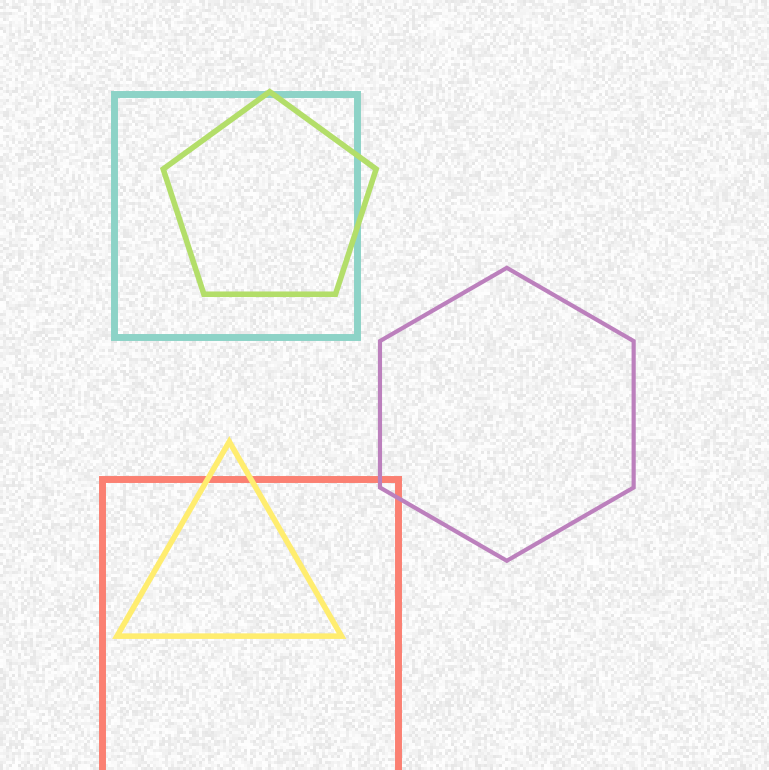[{"shape": "square", "thickness": 2.5, "radius": 0.79, "center": [0.305, 0.72]}, {"shape": "square", "thickness": 2.5, "radius": 0.96, "center": [0.324, 0.186]}, {"shape": "pentagon", "thickness": 2, "radius": 0.73, "center": [0.35, 0.735]}, {"shape": "hexagon", "thickness": 1.5, "radius": 0.95, "center": [0.658, 0.462]}, {"shape": "triangle", "thickness": 2, "radius": 0.84, "center": [0.298, 0.258]}]